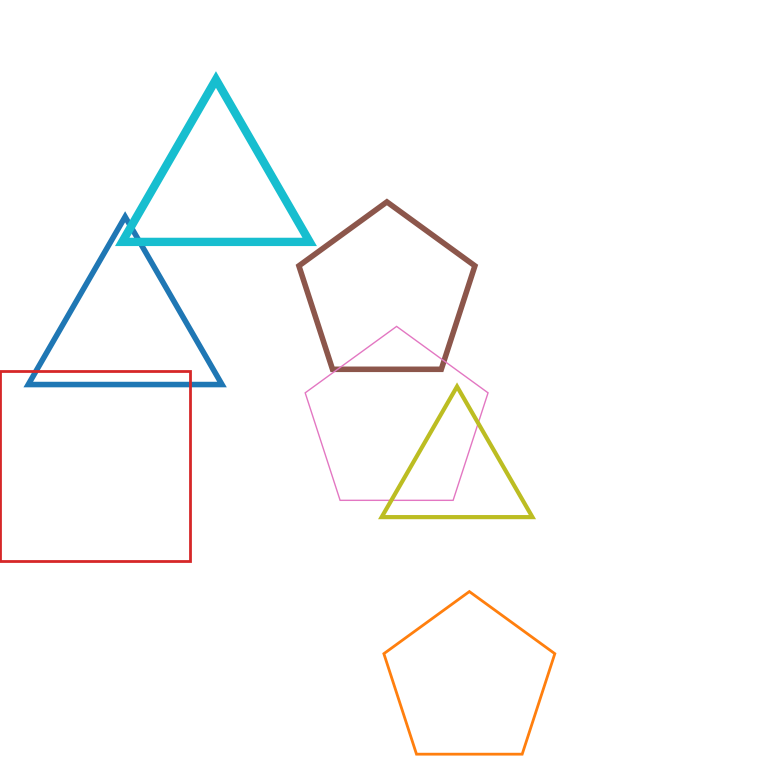[{"shape": "triangle", "thickness": 2, "radius": 0.73, "center": [0.163, 0.573]}, {"shape": "pentagon", "thickness": 1, "radius": 0.58, "center": [0.61, 0.115]}, {"shape": "square", "thickness": 1, "radius": 0.62, "center": [0.124, 0.394]}, {"shape": "pentagon", "thickness": 2, "radius": 0.6, "center": [0.502, 0.618]}, {"shape": "pentagon", "thickness": 0.5, "radius": 0.62, "center": [0.515, 0.451]}, {"shape": "triangle", "thickness": 1.5, "radius": 0.57, "center": [0.594, 0.385]}, {"shape": "triangle", "thickness": 3, "radius": 0.7, "center": [0.28, 0.756]}]